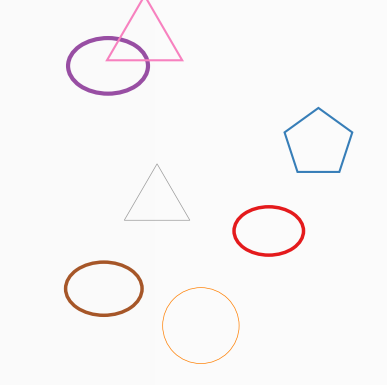[{"shape": "oval", "thickness": 2.5, "radius": 0.45, "center": [0.694, 0.4]}, {"shape": "pentagon", "thickness": 1.5, "radius": 0.46, "center": [0.822, 0.628]}, {"shape": "oval", "thickness": 3, "radius": 0.52, "center": [0.279, 0.829]}, {"shape": "circle", "thickness": 0.5, "radius": 0.49, "center": [0.518, 0.154]}, {"shape": "oval", "thickness": 2.5, "radius": 0.49, "center": [0.268, 0.25]}, {"shape": "triangle", "thickness": 1.5, "radius": 0.56, "center": [0.373, 0.899]}, {"shape": "triangle", "thickness": 0.5, "radius": 0.49, "center": [0.405, 0.477]}]